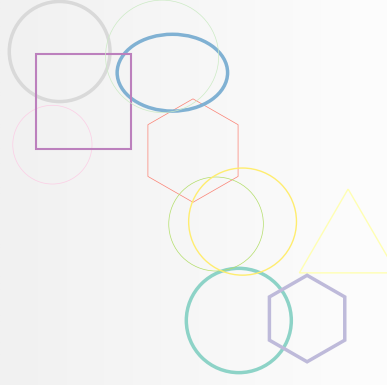[{"shape": "circle", "thickness": 2.5, "radius": 0.68, "center": [0.616, 0.168]}, {"shape": "triangle", "thickness": 1, "radius": 0.73, "center": [0.898, 0.364]}, {"shape": "hexagon", "thickness": 2.5, "radius": 0.56, "center": [0.792, 0.173]}, {"shape": "hexagon", "thickness": 0.5, "radius": 0.67, "center": [0.498, 0.609]}, {"shape": "oval", "thickness": 2.5, "radius": 0.71, "center": [0.445, 0.811]}, {"shape": "circle", "thickness": 0.5, "radius": 0.61, "center": [0.558, 0.418]}, {"shape": "circle", "thickness": 0.5, "radius": 0.51, "center": [0.135, 0.624]}, {"shape": "circle", "thickness": 2.5, "radius": 0.65, "center": [0.154, 0.866]}, {"shape": "square", "thickness": 1.5, "radius": 0.62, "center": [0.216, 0.736]}, {"shape": "circle", "thickness": 0.5, "radius": 0.73, "center": [0.418, 0.854]}, {"shape": "circle", "thickness": 1, "radius": 0.7, "center": [0.626, 0.424]}]